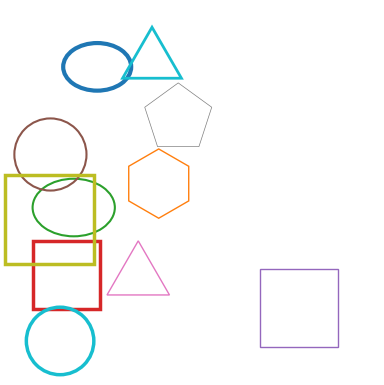[{"shape": "oval", "thickness": 3, "radius": 0.44, "center": [0.252, 0.826]}, {"shape": "hexagon", "thickness": 1, "radius": 0.45, "center": [0.412, 0.523]}, {"shape": "oval", "thickness": 1.5, "radius": 0.53, "center": [0.191, 0.461]}, {"shape": "square", "thickness": 2.5, "radius": 0.44, "center": [0.173, 0.285]}, {"shape": "square", "thickness": 1, "radius": 0.51, "center": [0.777, 0.199]}, {"shape": "circle", "thickness": 1.5, "radius": 0.47, "center": [0.131, 0.599]}, {"shape": "triangle", "thickness": 1, "radius": 0.47, "center": [0.359, 0.281]}, {"shape": "pentagon", "thickness": 0.5, "radius": 0.46, "center": [0.463, 0.693]}, {"shape": "square", "thickness": 2.5, "radius": 0.58, "center": [0.129, 0.43]}, {"shape": "circle", "thickness": 2.5, "radius": 0.44, "center": [0.156, 0.114]}, {"shape": "triangle", "thickness": 2, "radius": 0.44, "center": [0.395, 0.841]}]